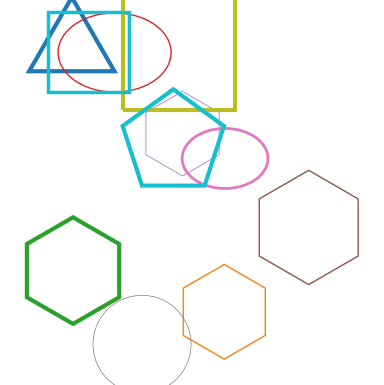[{"shape": "triangle", "thickness": 3, "radius": 0.64, "center": [0.187, 0.879]}, {"shape": "hexagon", "thickness": 1, "radius": 0.61, "center": [0.583, 0.19]}, {"shape": "hexagon", "thickness": 3, "radius": 0.69, "center": [0.19, 0.297]}, {"shape": "oval", "thickness": 1, "radius": 0.73, "center": [0.298, 0.864]}, {"shape": "hexagon", "thickness": 0.5, "radius": 0.55, "center": [0.474, 0.653]}, {"shape": "hexagon", "thickness": 1, "radius": 0.74, "center": [0.802, 0.409]}, {"shape": "oval", "thickness": 2, "radius": 0.56, "center": [0.585, 0.588]}, {"shape": "circle", "thickness": 0.5, "radius": 0.64, "center": [0.369, 0.106]}, {"shape": "square", "thickness": 3, "radius": 0.73, "center": [0.464, 0.86]}, {"shape": "pentagon", "thickness": 3, "radius": 0.69, "center": [0.45, 0.63]}, {"shape": "square", "thickness": 2.5, "radius": 0.52, "center": [0.23, 0.865]}]